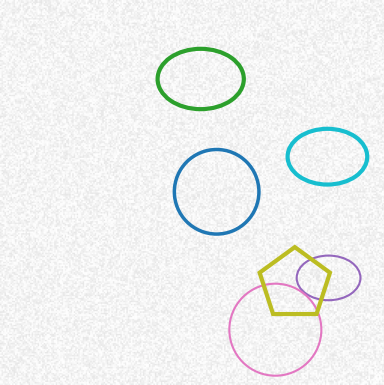[{"shape": "circle", "thickness": 2.5, "radius": 0.55, "center": [0.563, 0.502]}, {"shape": "oval", "thickness": 3, "radius": 0.56, "center": [0.521, 0.795]}, {"shape": "oval", "thickness": 1.5, "radius": 0.41, "center": [0.853, 0.278]}, {"shape": "circle", "thickness": 1.5, "radius": 0.6, "center": [0.715, 0.144]}, {"shape": "pentagon", "thickness": 3, "radius": 0.48, "center": [0.766, 0.262]}, {"shape": "oval", "thickness": 3, "radius": 0.52, "center": [0.85, 0.593]}]